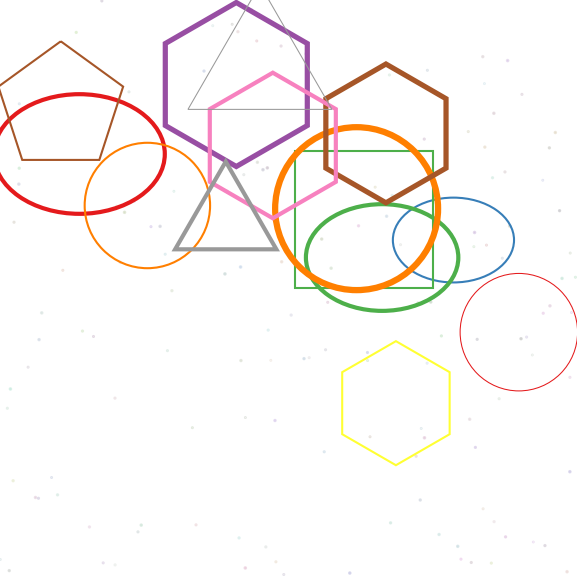[{"shape": "circle", "thickness": 0.5, "radius": 0.51, "center": [0.898, 0.424]}, {"shape": "oval", "thickness": 2, "radius": 0.74, "center": [0.137, 0.732]}, {"shape": "oval", "thickness": 1, "radius": 0.52, "center": [0.785, 0.583]}, {"shape": "square", "thickness": 1, "radius": 0.6, "center": [0.63, 0.619]}, {"shape": "oval", "thickness": 2, "radius": 0.66, "center": [0.662, 0.553]}, {"shape": "hexagon", "thickness": 2.5, "radius": 0.71, "center": [0.409, 0.853]}, {"shape": "circle", "thickness": 3, "radius": 0.71, "center": [0.618, 0.638]}, {"shape": "circle", "thickness": 1, "radius": 0.54, "center": [0.255, 0.643]}, {"shape": "hexagon", "thickness": 1, "radius": 0.54, "center": [0.686, 0.301]}, {"shape": "hexagon", "thickness": 2.5, "radius": 0.6, "center": [0.668, 0.768]}, {"shape": "pentagon", "thickness": 1, "radius": 0.57, "center": [0.105, 0.814]}, {"shape": "hexagon", "thickness": 2, "radius": 0.63, "center": [0.472, 0.747]}, {"shape": "triangle", "thickness": 2, "radius": 0.51, "center": [0.391, 0.618]}, {"shape": "triangle", "thickness": 0.5, "radius": 0.72, "center": [0.45, 0.882]}]